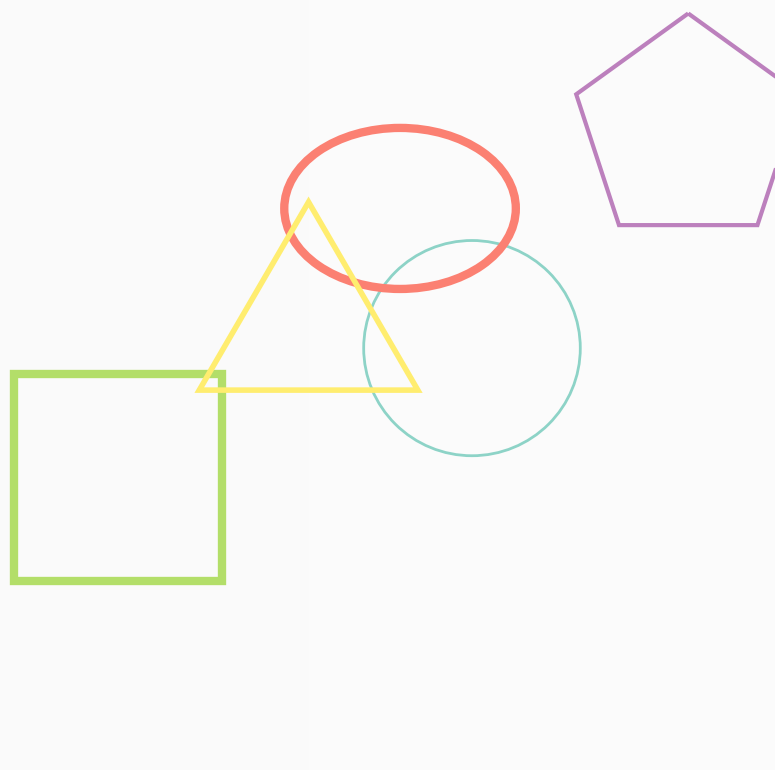[{"shape": "circle", "thickness": 1, "radius": 0.7, "center": [0.609, 0.548]}, {"shape": "oval", "thickness": 3, "radius": 0.75, "center": [0.516, 0.729]}, {"shape": "square", "thickness": 3, "radius": 0.67, "center": [0.152, 0.379]}, {"shape": "pentagon", "thickness": 1.5, "radius": 0.76, "center": [0.888, 0.831]}, {"shape": "triangle", "thickness": 2, "radius": 0.81, "center": [0.398, 0.575]}]